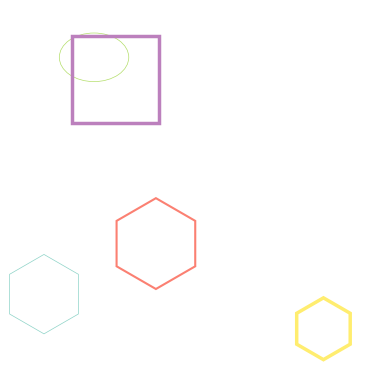[{"shape": "hexagon", "thickness": 0.5, "radius": 0.52, "center": [0.114, 0.236]}, {"shape": "hexagon", "thickness": 1.5, "radius": 0.59, "center": [0.405, 0.367]}, {"shape": "oval", "thickness": 0.5, "radius": 0.45, "center": [0.244, 0.851]}, {"shape": "square", "thickness": 2.5, "radius": 0.56, "center": [0.3, 0.793]}, {"shape": "hexagon", "thickness": 2.5, "radius": 0.4, "center": [0.84, 0.146]}]